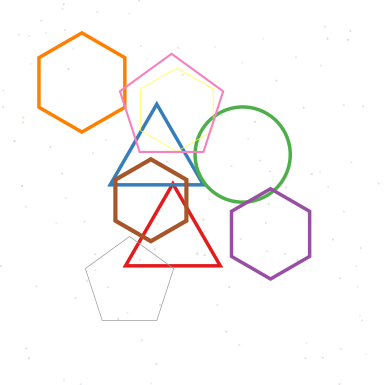[{"shape": "triangle", "thickness": 2.5, "radius": 0.71, "center": [0.449, 0.381]}, {"shape": "triangle", "thickness": 2.5, "radius": 0.7, "center": [0.407, 0.59]}, {"shape": "circle", "thickness": 2.5, "radius": 0.62, "center": [0.63, 0.599]}, {"shape": "hexagon", "thickness": 2.5, "radius": 0.59, "center": [0.703, 0.393]}, {"shape": "hexagon", "thickness": 2.5, "radius": 0.64, "center": [0.213, 0.786]}, {"shape": "hexagon", "thickness": 0.5, "radius": 0.54, "center": [0.46, 0.715]}, {"shape": "hexagon", "thickness": 3, "radius": 0.53, "center": [0.392, 0.48]}, {"shape": "pentagon", "thickness": 1.5, "radius": 0.7, "center": [0.446, 0.719]}, {"shape": "pentagon", "thickness": 0.5, "radius": 0.6, "center": [0.336, 0.265]}]